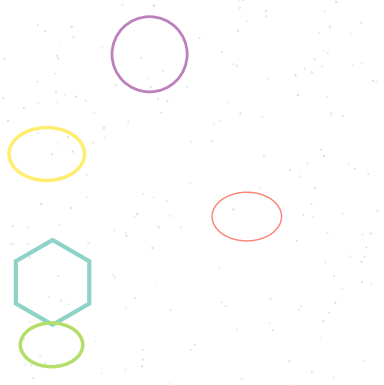[{"shape": "hexagon", "thickness": 3, "radius": 0.55, "center": [0.137, 0.267]}, {"shape": "oval", "thickness": 1, "radius": 0.45, "center": [0.641, 0.437]}, {"shape": "oval", "thickness": 2.5, "radius": 0.41, "center": [0.134, 0.104]}, {"shape": "circle", "thickness": 2, "radius": 0.49, "center": [0.389, 0.859]}, {"shape": "oval", "thickness": 2.5, "radius": 0.49, "center": [0.121, 0.6]}]